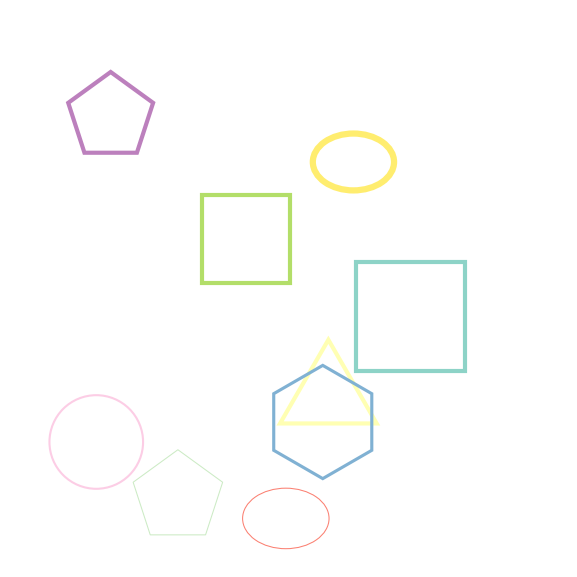[{"shape": "square", "thickness": 2, "radius": 0.47, "center": [0.711, 0.451]}, {"shape": "triangle", "thickness": 2, "radius": 0.48, "center": [0.569, 0.314]}, {"shape": "oval", "thickness": 0.5, "radius": 0.37, "center": [0.495, 0.101]}, {"shape": "hexagon", "thickness": 1.5, "radius": 0.49, "center": [0.559, 0.268]}, {"shape": "square", "thickness": 2, "radius": 0.38, "center": [0.426, 0.585]}, {"shape": "circle", "thickness": 1, "radius": 0.41, "center": [0.167, 0.234]}, {"shape": "pentagon", "thickness": 2, "radius": 0.39, "center": [0.192, 0.797]}, {"shape": "pentagon", "thickness": 0.5, "radius": 0.41, "center": [0.308, 0.139]}, {"shape": "oval", "thickness": 3, "radius": 0.35, "center": [0.612, 0.719]}]